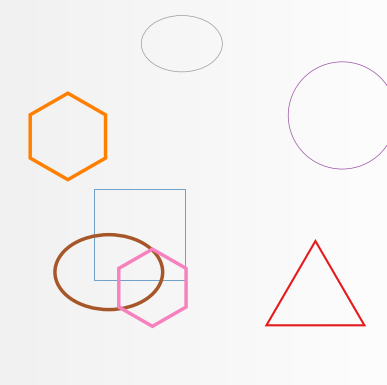[{"shape": "triangle", "thickness": 1.5, "radius": 0.73, "center": [0.814, 0.228]}, {"shape": "square", "thickness": 0.5, "radius": 0.59, "center": [0.36, 0.391]}, {"shape": "circle", "thickness": 0.5, "radius": 0.7, "center": [0.883, 0.7]}, {"shape": "hexagon", "thickness": 2.5, "radius": 0.56, "center": [0.175, 0.646]}, {"shape": "oval", "thickness": 2.5, "radius": 0.7, "center": [0.281, 0.293]}, {"shape": "hexagon", "thickness": 2.5, "radius": 0.5, "center": [0.393, 0.253]}, {"shape": "oval", "thickness": 0.5, "radius": 0.52, "center": [0.469, 0.887]}]